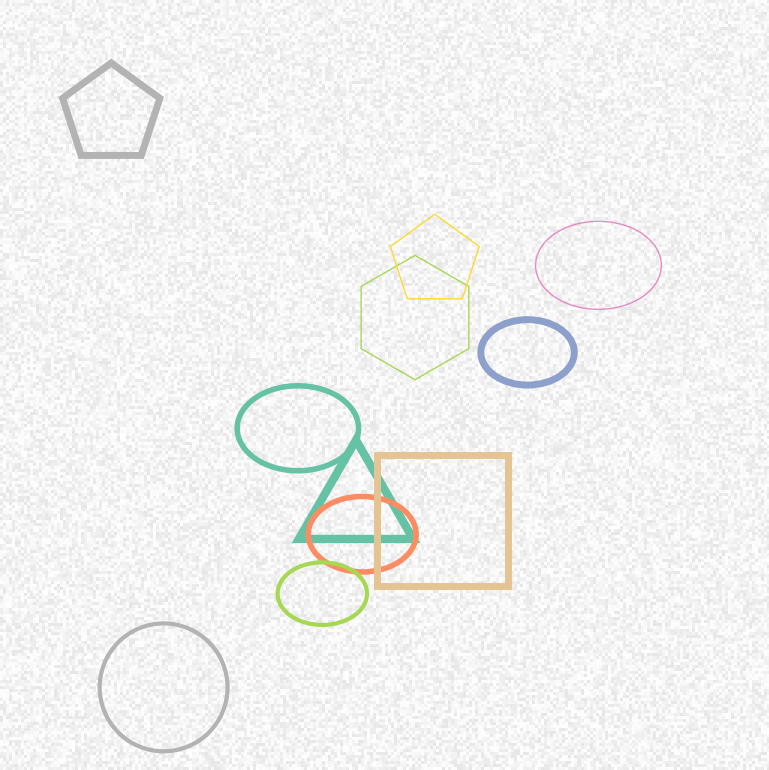[{"shape": "triangle", "thickness": 3, "radius": 0.43, "center": [0.462, 0.343]}, {"shape": "oval", "thickness": 2, "radius": 0.39, "center": [0.387, 0.444]}, {"shape": "oval", "thickness": 2, "radius": 0.35, "center": [0.47, 0.306]}, {"shape": "oval", "thickness": 2.5, "radius": 0.3, "center": [0.685, 0.542]}, {"shape": "oval", "thickness": 0.5, "radius": 0.41, "center": [0.777, 0.655]}, {"shape": "hexagon", "thickness": 0.5, "radius": 0.4, "center": [0.539, 0.588]}, {"shape": "oval", "thickness": 1.5, "radius": 0.29, "center": [0.419, 0.229]}, {"shape": "pentagon", "thickness": 0.5, "radius": 0.3, "center": [0.565, 0.661]}, {"shape": "square", "thickness": 2.5, "radius": 0.43, "center": [0.575, 0.324]}, {"shape": "circle", "thickness": 1.5, "radius": 0.42, "center": [0.212, 0.107]}, {"shape": "pentagon", "thickness": 2.5, "radius": 0.33, "center": [0.144, 0.852]}]